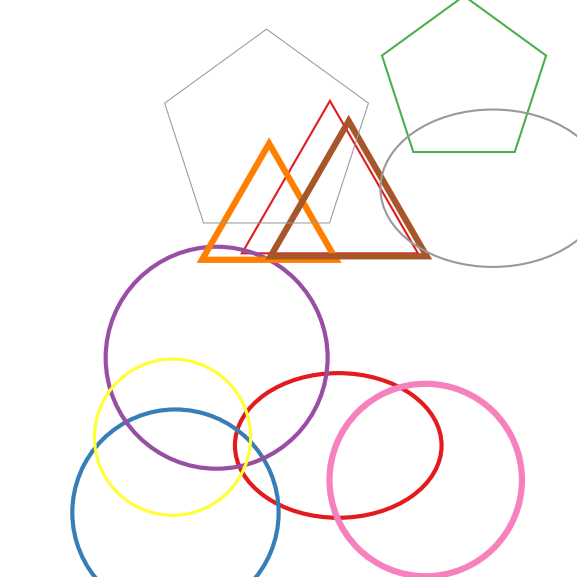[{"shape": "triangle", "thickness": 1, "radius": 0.88, "center": [0.571, 0.648]}, {"shape": "oval", "thickness": 2, "radius": 0.89, "center": [0.586, 0.228]}, {"shape": "circle", "thickness": 2, "radius": 0.89, "center": [0.304, 0.111]}, {"shape": "pentagon", "thickness": 1, "radius": 0.75, "center": [0.804, 0.857]}, {"shape": "circle", "thickness": 2, "radius": 0.96, "center": [0.375, 0.38]}, {"shape": "triangle", "thickness": 3, "radius": 0.67, "center": [0.466, 0.616]}, {"shape": "circle", "thickness": 1.5, "radius": 0.68, "center": [0.299, 0.242]}, {"shape": "triangle", "thickness": 3, "radius": 0.78, "center": [0.604, 0.633]}, {"shape": "circle", "thickness": 3, "radius": 0.83, "center": [0.737, 0.168]}, {"shape": "pentagon", "thickness": 0.5, "radius": 0.93, "center": [0.462, 0.763]}, {"shape": "oval", "thickness": 1, "radius": 0.97, "center": [0.853, 0.673]}]